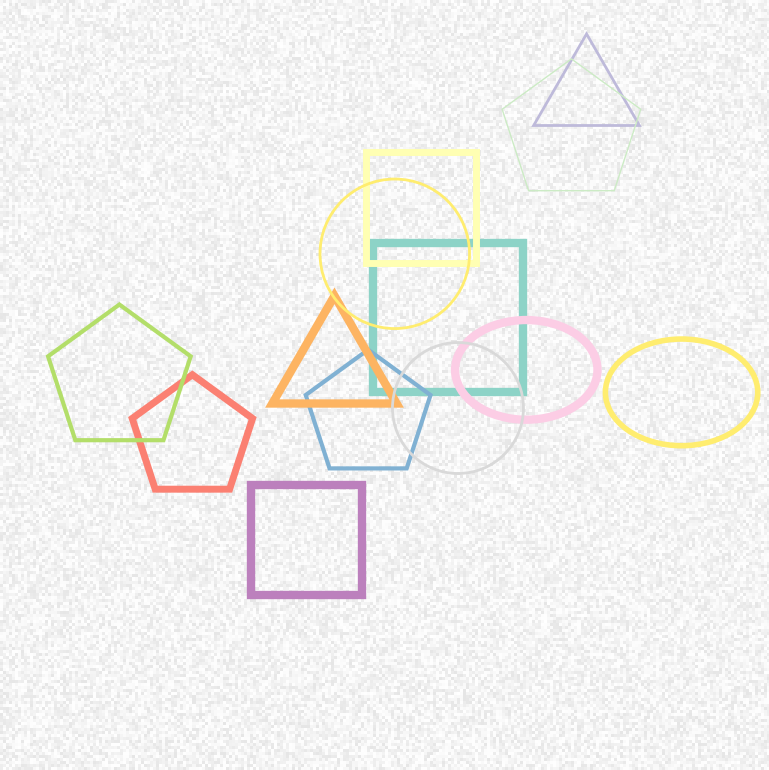[{"shape": "square", "thickness": 3, "radius": 0.49, "center": [0.582, 0.588]}, {"shape": "square", "thickness": 2.5, "radius": 0.36, "center": [0.547, 0.731]}, {"shape": "triangle", "thickness": 1, "radius": 0.4, "center": [0.762, 0.877]}, {"shape": "pentagon", "thickness": 2.5, "radius": 0.41, "center": [0.25, 0.431]}, {"shape": "pentagon", "thickness": 1.5, "radius": 0.43, "center": [0.478, 0.461]}, {"shape": "triangle", "thickness": 3, "radius": 0.47, "center": [0.434, 0.523]}, {"shape": "pentagon", "thickness": 1.5, "radius": 0.49, "center": [0.155, 0.507]}, {"shape": "oval", "thickness": 3, "radius": 0.46, "center": [0.683, 0.52]}, {"shape": "circle", "thickness": 1, "radius": 0.43, "center": [0.595, 0.47]}, {"shape": "square", "thickness": 3, "radius": 0.36, "center": [0.398, 0.299]}, {"shape": "pentagon", "thickness": 0.5, "radius": 0.47, "center": [0.742, 0.829]}, {"shape": "oval", "thickness": 2, "radius": 0.49, "center": [0.885, 0.49]}, {"shape": "circle", "thickness": 1, "radius": 0.49, "center": [0.513, 0.67]}]